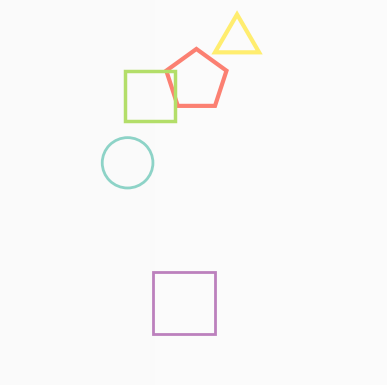[{"shape": "circle", "thickness": 2, "radius": 0.33, "center": [0.329, 0.577]}, {"shape": "pentagon", "thickness": 3, "radius": 0.41, "center": [0.507, 0.791]}, {"shape": "square", "thickness": 2.5, "radius": 0.32, "center": [0.387, 0.752]}, {"shape": "square", "thickness": 2, "radius": 0.4, "center": [0.475, 0.213]}, {"shape": "triangle", "thickness": 3, "radius": 0.33, "center": [0.612, 0.897]}]